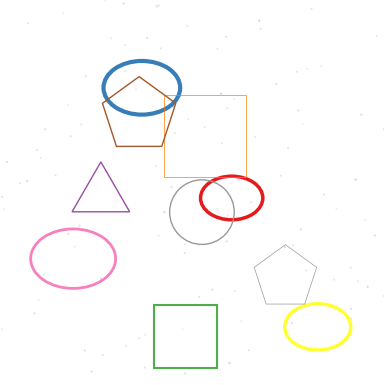[{"shape": "oval", "thickness": 2.5, "radius": 0.4, "center": [0.602, 0.486]}, {"shape": "oval", "thickness": 3, "radius": 0.5, "center": [0.368, 0.772]}, {"shape": "square", "thickness": 1.5, "radius": 0.41, "center": [0.482, 0.125]}, {"shape": "triangle", "thickness": 1, "radius": 0.43, "center": [0.262, 0.493]}, {"shape": "square", "thickness": 0.5, "radius": 0.53, "center": [0.532, 0.647]}, {"shape": "oval", "thickness": 2.5, "radius": 0.43, "center": [0.825, 0.151]}, {"shape": "pentagon", "thickness": 1, "radius": 0.5, "center": [0.361, 0.701]}, {"shape": "oval", "thickness": 2, "radius": 0.55, "center": [0.19, 0.328]}, {"shape": "circle", "thickness": 1, "radius": 0.42, "center": [0.525, 0.449]}, {"shape": "pentagon", "thickness": 0.5, "radius": 0.43, "center": [0.741, 0.279]}]